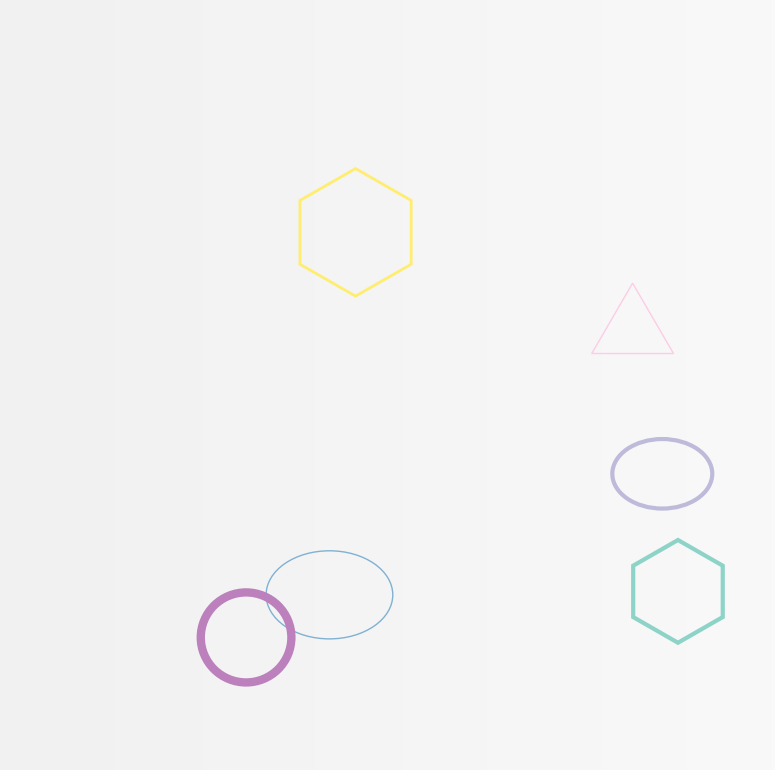[{"shape": "hexagon", "thickness": 1.5, "radius": 0.33, "center": [0.875, 0.232]}, {"shape": "oval", "thickness": 1.5, "radius": 0.32, "center": [0.855, 0.385]}, {"shape": "oval", "thickness": 0.5, "radius": 0.41, "center": [0.425, 0.227]}, {"shape": "triangle", "thickness": 0.5, "radius": 0.3, "center": [0.816, 0.571]}, {"shape": "circle", "thickness": 3, "radius": 0.29, "center": [0.318, 0.172]}, {"shape": "hexagon", "thickness": 1, "radius": 0.41, "center": [0.459, 0.698]}]